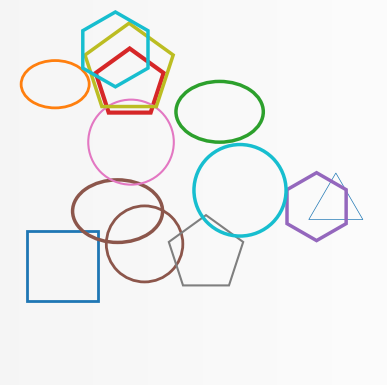[{"shape": "square", "thickness": 2, "radius": 0.46, "center": [0.161, 0.308]}, {"shape": "triangle", "thickness": 0.5, "radius": 0.4, "center": [0.867, 0.47]}, {"shape": "oval", "thickness": 2, "radius": 0.44, "center": [0.142, 0.781]}, {"shape": "oval", "thickness": 2.5, "radius": 0.56, "center": [0.567, 0.71]}, {"shape": "pentagon", "thickness": 3, "radius": 0.46, "center": [0.335, 0.782]}, {"shape": "hexagon", "thickness": 2.5, "radius": 0.44, "center": [0.817, 0.463]}, {"shape": "circle", "thickness": 2, "radius": 0.49, "center": [0.373, 0.366]}, {"shape": "oval", "thickness": 2.5, "radius": 0.58, "center": [0.303, 0.452]}, {"shape": "circle", "thickness": 1.5, "radius": 0.55, "center": [0.338, 0.631]}, {"shape": "pentagon", "thickness": 1.5, "radius": 0.5, "center": [0.532, 0.34]}, {"shape": "pentagon", "thickness": 2.5, "radius": 0.6, "center": [0.333, 0.82]}, {"shape": "hexagon", "thickness": 2.5, "radius": 0.49, "center": [0.298, 0.872]}, {"shape": "circle", "thickness": 2.5, "radius": 0.59, "center": [0.619, 0.506]}]